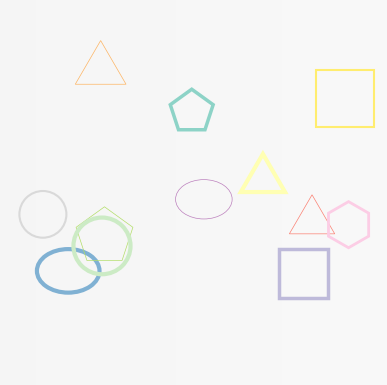[{"shape": "pentagon", "thickness": 2.5, "radius": 0.29, "center": [0.495, 0.71]}, {"shape": "triangle", "thickness": 3, "radius": 0.33, "center": [0.678, 0.534]}, {"shape": "square", "thickness": 2.5, "radius": 0.32, "center": [0.783, 0.288]}, {"shape": "triangle", "thickness": 0.5, "radius": 0.34, "center": [0.805, 0.426]}, {"shape": "oval", "thickness": 3, "radius": 0.4, "center": [0.176, 0.296]}, {"shape": "triangle", "thickness": 0.5, "radius": 0.38, "center": [0.26, 0.819]}, {"shape": "pentagon", "thickness": 0.5, "radius": 0.39, "center": [0.27, 0.386]}, {"shape": "hexagon", "thickness": 2, "radius": 0.3, "center": [0.9, 0.416]}, {"shape": "circle", "thickness": 1.5, "radius": 0.3, "center": [0.111, 0.443]}, {"shape": "oval", "thickness": 0.5, "radius": 0.37, "center": [0.526, 0.482]}, {"shape": "circle", "thickness": 3, "radius": 0.37, "center": [0.263, 0.361]}, {"shape": "square", "thickness": 1.5, "radius": 0.37, "center": [0.891, 0.743]}]